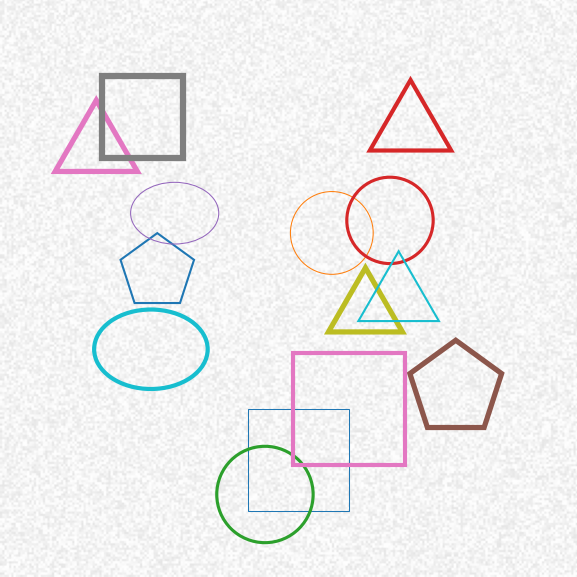[{"shape": "square", "thickness": 0.5, "radius": 0.44, "center": [0.517, 0.203]}, {"shape": "pentagon", "thickness": 1, "radius": 0.33, "center": [0.272, 0.529]}, {"shape": "circle", "thickness": 0.5, "radius": 0.36, "center": [0.575, 0.596]}, {"shape": "circle", "thickness": 1.5, "radius": 0.42, "center": [0.459, 0.143]}, {"shape": "triangle", "thickness": 2, "radius": 0.41, "center": [0.711, 0.779]}, {"shape": "circle", "thickness": 1.5, "radius": 0.37, "center": [0.675, 0.618]}, {"shape": "oval", "thickness": 0.5, "radius": 0.38, "center": [0.302, 0.63]}, {"shape": "pentagon", "thickness": 2.5, "radius": 0.42, "center": [0.789, 0.326]}, {"shape": "square", "thickness": 2, "radius": 0.48, "center": [0.604, 0.291]}, {"shape": "triangle", "thickness": 2.5, "radius": 0.41, "center": [0.167, 0.743]}, {"shape": "square", "thickness": 3, "radius": 0.35, "center": [0.247, 0.797]}, {"shape": "triangle", "thickness": 2.5, "radius": 0.37, "center": [0.633, 0.461]}, {"shape": "oval", "thickness": 2, "radius": 0.49, "center": [0.261, 0.394]}, {"shape": "triangle", "thickness": 1, "radius": 0.4, "center": [0.69, 0.483]}]